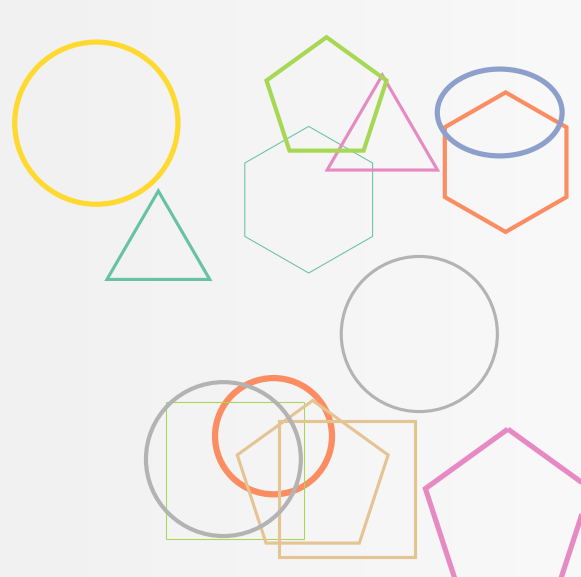[{"shape": "triangle", "thickness": 1.5, "radius": 0.51, "center": [0.272, 0.566]}, {"shape": "hexagon", "thickness": 0.5, "radius": 0.63, "center": [0.531, 0.653]}, {"shape": "circle", "thickness": 3, "radius": 0.5, "center": [0.471, 0.244]}, {"shape": "hexagon", "thickness": 2, "radius": 0.6, "center": [0.87, 0.718]}, {"shape": "oval", "thickness": 2.5, "radius": 0.54, "center": [0.86, 0.804]}, {"shape": "pentagon", "thickness": 2.5, "radius": 0.75, "center": [0.874, 0.107]}, {"shape": "triangle", "thickness": 1.5, "radius": 0.55, "center": [0.658, 0.76]}, {"shape": "pentagon", "thickness": 2, "radius": 0.54, "center": [0.562, 0.826]}, {"shape": "square", "thickness": 0.5, "radius": 0.59, "center": [0.404, 0.184]}, {"shape": "circle", "thickness": 2.5, "radius": 0.7, "center": [0.166, 0.786]}, {"shape": "pentagon", "thickness": 1.5, "radius": 0.68, "center": [0.538, 0.169]}, {"shape": "square", "thickness": 1.5, "radius": 0.59, "center": [0.597, 0.153]}, {"shape": "circle", "thickness": 1.5, "radius": 0.67, "center": [0.721, 0.421]}, {"shape": "circle", "thickness": 2, "radius": 0.67, "center": [0.384, 0.204]}]